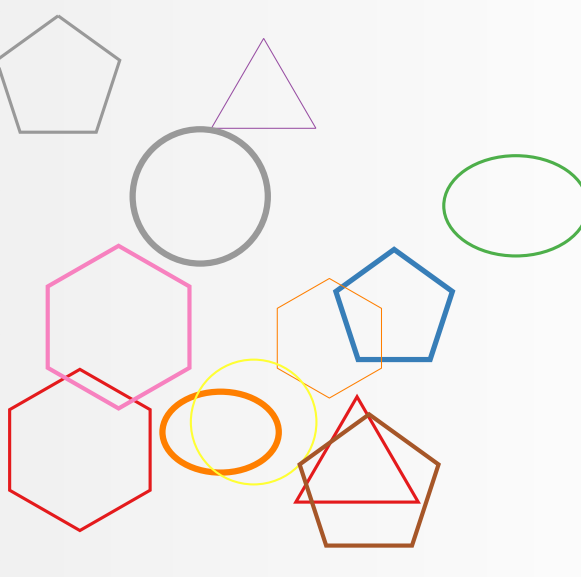[{"shape": "triangle", "thickness": 1.5, "radius": 0.61, "center": [0.614, 0.191]}, {"shape": "hexagon", "thickness": 1.5, "radius": 0.7, "center": [0.137, 0.22]}, {"shape": "pentagon", "thickness": 2.5, "radius": 0.53, "center": [0.678, 0.462]}, {"shape": "oval", "thickness": 1.5, "radius": 0.62, "center": [0.887, 0.643]}, {"shape": "triangle", "thickness": 0.5, "radius": 0.52, "center": [0.454, 0.829]}, {"shape": "hexagon", "thickness": 0.5, "radius": 0.52, "center": [0.567, 0.413]}, {"shape": "oval", "thickness": 3, "radius": 0.5, "center": [0.38, 0.251]}, {"shape": "circle", "thickness": 1, "radius": 0.54, "center": [0.436, 0.268]}, {"shape": "pentagon", "thickness": 2, "radius": 0.63, "center": [0.635, 0.156]}, {"shape": "hexagon", "thickness": 2, "radius": 0.7, "center": [0.204, 0.433]}, {"shape": "circle", "thickness": 3, "radius": 0.58, "center": [0.344, 0.659]}, {"shape": "pentagon", "thickness": 1.5, "radius": 0.56, "center": [0.1, 0.86]}]